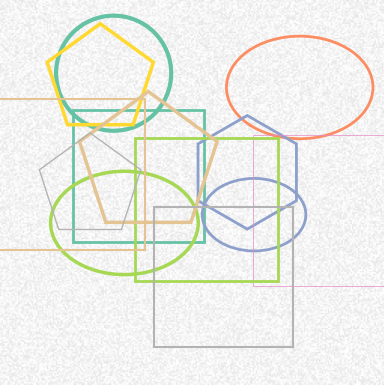[{"shape": "circle", "thickness": 3, "radius": 0.75, "center": [0.295, 0.81]}, {"shape": "square", "thickness": 2, "radius": 0.85, "center": [0.36, 0.542]}, {"shape": "oval", "thickness": 2, "radius": 0.95, "center": [0.778, 0.773]}, {"shape": "oval", "thickness": 2, "radius": 0.67, "center": [0.66, 0.442]}, {"shape": "hexagon", "thickness": 2, "radius": 0.74, "center": [0.642, 0.552]}, {"shape": "square", "thickness": 0.5, "radius": 0.98, "center": [0.853, 0.453]}, {"shape": "oval", "thickness": 2.5, "radius": 0.96, "center": [0.323, 0.421]}, {"shape": "square", "thickness": 2, "radius": 0.93, "center": [0.536, 0.456]}, {"shape": "pentagon", "thickness": 2.5, "radius": 0.73, "center": [0.26, 0.793]}, {"shape": "square", "thickness": 1.5, "radius": 0.98, "center": [0.179, 0.547]}, {"shape": "pentagon", "thickness": 2.5, "radius": 0.94, "center": [0.385, 0.574]}, {"shape": "square", "thickness": 1.5, "radius": 0.91, "center": [0.581, 0.281]}, {"shape": "pentagon", "thickness": 1, "radius": 0.69, "center": [0.234, 0.516]}]